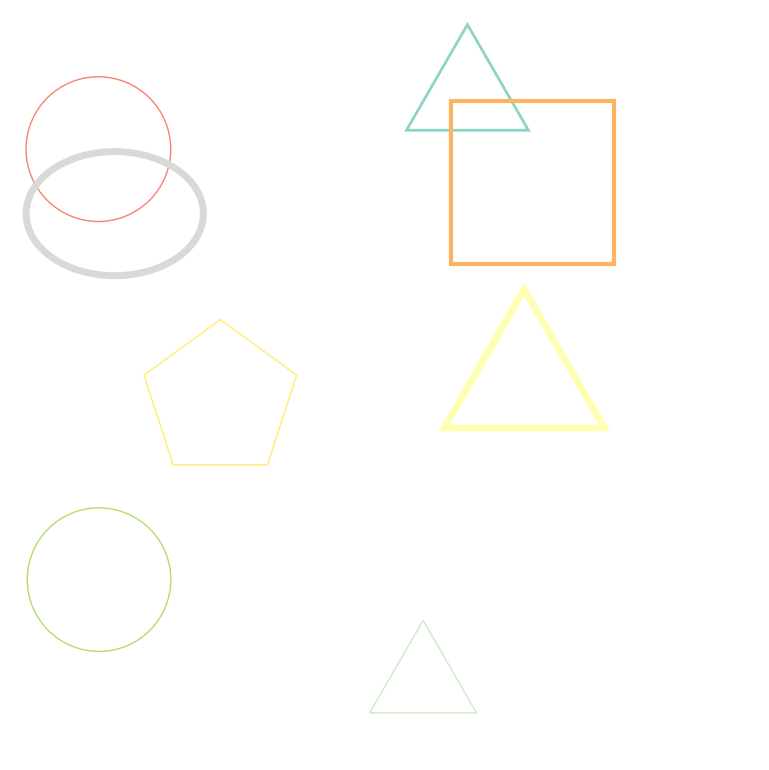[{"shape": "triangle", "thickness": 1, "radius": 0.46, "center": [0.607, 0.877]}, {"shape": "triangle", "thickness": 2.5, "radius": 0.6, "center": [0.681, 0.504]}, {"shape": "circle", "thickness": 0.5, "radius": 0.47, "center": [0.128, 0.806]}, {"shape": "square", "thickness": 1.5, "radius": 0.53, "center": [0.692, 0.763]}, {"shape": "circle", "thickness": 0.5, "radius": 0.47, "center": [0.129, 0.247]}, {"shape": "oval", "thickness": 2.5, "radius": 0.58, "center": [0.149, 0.723]}, {"shape": "triangle", "thickness": 0.5, "radius": 0.4, "center": [0.549, 0.114]}, {"shape": "pentagon", "thickness": 0.5, "radius": 0.52, "center": [0.286, 0.481]}]